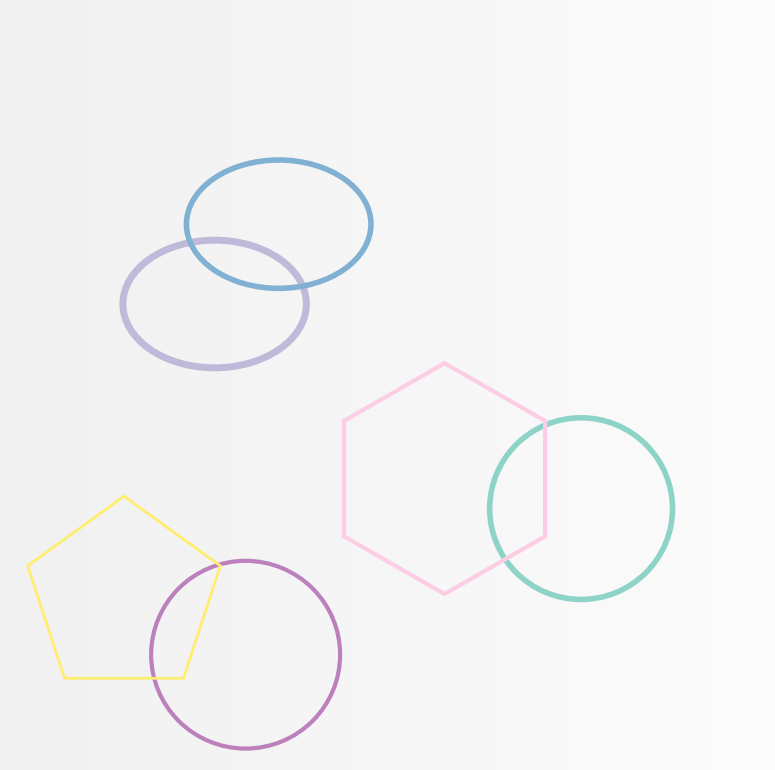[{"shape": "circle", "thickness": 2, "radius": 0.59, "center": [0.75, 0.339]}, {"shape": "oval", "thickness": 2.5, "radius": 0.59, "center": [0.277, 0.605]}, {"shape": "oval", "thickness": 2, "radius": 0.6, "center": [0.36, 0.709]}, {"shape": "hexagon", "thickness": 1.5, "radius": 0.75, "center": [0.574, 0.378]}, {"shape": "circle", "thickness": 1.5, "radius": 0.61, "center": [0.317, 0.15]}, {"shape": "pentagon", "thickness": 1, "radius": 0.65, "center": [0.16, 0.225]}]